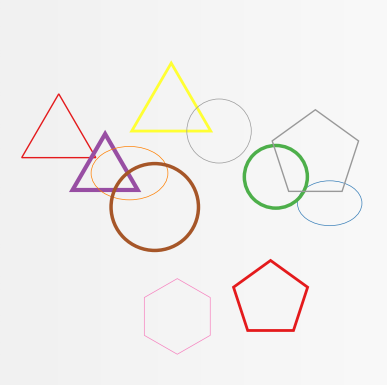[{"shape": "pentagon", "thickness": 2, "radius": 0.5, "center": [0.698, 0.223]}, {"shape": "triangle", "thickness": 1, "radius": 0.55, "center": [0.152, 0.646]}, {"shape": "oval", "thickness": 0.5, "radius": 0.42, "center": [0.851, 0.472]}, {"shape": "circle", "thickness": 2.5, "radius": 0.41, "center": [0.712, 0.541]}, {"shape": "triangle", "thickness": 3, "radius": 0.49, "center": [0.271, 0.555]}, {"shape": "oval", "thickness": 0.5, "radius": 0.5, "center": [0.334, 0.55]}, {"shape": "triangle", "thickness": 2, "radius": 0.59, "center": [0.442, 0.718]}, {"shape": "circle", "thickness": 2.5, "radius": 0.56, "center": [0.399, 0.462]}, {"shape": "hexagon", "thickness": 0.5, "radius": 0.49, "center": [0.457, 0.178]}, {"shape": "circle", "thickness": 0.5, "radius": 0.42, "center": [0.565, 0.66]}, {"shape": "pentagon", "thickness": 1, "radius": 0.59, "center": [0.814, 0.598]}]